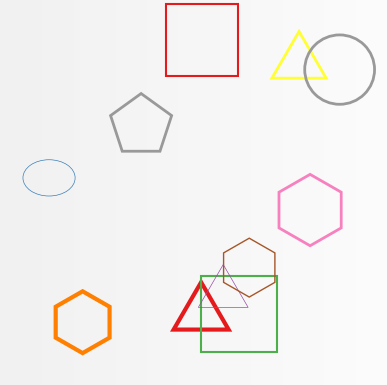[{"shape": "square", "thickness": 1.5, "radius": 0.46, "center": [0.521, 0.896]}, {"shape": "triangle", "thickness": 3, "radius": 0.41, "center": [0.519, 0.185]}, {"shape": "oval", "thickness": 0.5, "radius": 0.34, "center": [0.127, 0.538]}, {"shape": "square", "thickness": 1.5, "radius": 0.49, "center": [0.617, 0.184]}, {"shape": "triangle", "thickness": 0.5, "radius": 0.37, "center": [0.576, 0.239]}, {"shape": "hexagon", "thickness": 3, "radius": 0.4, "center": [0.213, 0.163]}, {"shape": "triangle", "thickness": 2, "radius": 0.4, "center": [0.772, 0.837]}, {"shape": "hexagon", "thickness": 1, "radius": 0.38, "center": [0.643, 0.305]}, {"shape": "hexagon", "thickness": 2, "radius": 0.46, "center": [0.8, 0.454]}, {"shape": "pentagon", "thickness": 2, "radius": 0.41, "center": [0.364, 0.674]}, {"shape": "circle", "thickness": 2, "radius": 0.45, "center": [0.876, 0.819]}]